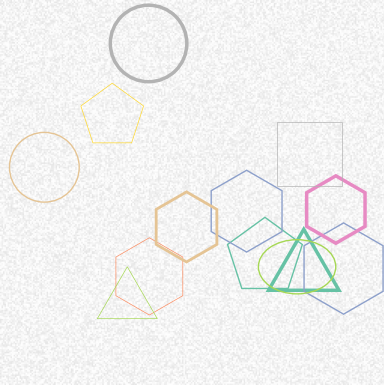[{"shape": "triangle", "thickness": 2.5, "radius": 0.53, "center": [0.789, 0.299]}, {"shape": "pentagon", "thickness": 1, "radius": 0.51, "center": [0.688, 0.333]}, {"shape": "hexagon", "thickness": 0.5, "radius": 0.5, "center": [0.388, 0.282]}, {"shape": "hexagon", "thickness": 1, "radius": 0.59, "center": [0.892, 0.302]}, {"shape": "hexagon", "thickness": 1, "radius": 0.53, "center": [0.641, 0.452]}, {"shape": "hexagon", "thickness": 2.5, "radius": 0.44, "center": [0.872, 0.456]}, {"shape": "oval", "thickness": 1, "radius": 0.5, "center": [0.772, 0.307]}, {"shape": "triangle", "thickness": 0.5, "radius": 0.45, "center": [0.331, 0.217]}, {"shape": "pentagon", "thickness": 0.5, "radius": 0.43, "center": [0.292, 0.698]}, {"shape": "hexagon", "thickness": 2, "radius": 0.46, "center": [0.484, 0.411]}, {"shape": "circle", "thickness": 1, "radius": 0.45, "center": [0.115, 0.566]}, {"shape": "circle", "thickness": 2.5, "radius": 0.5, "center": [0.386, 0.887]}, {"shape": "square", "thickness": 0.5, "radius": 0.42, "center": [0.804, 0.599]}]